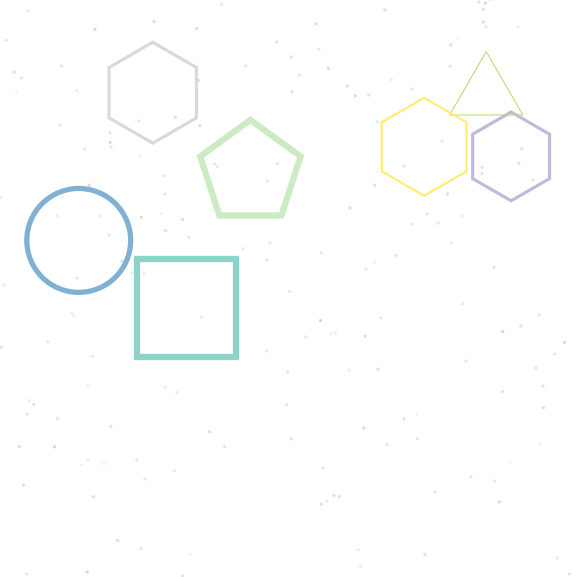[{"shape": "square", "thickness": 3, "radius": 0.43, "center": [0.323, 0.466]}, {"shape": "hexagon", "thickness": 1.5, "radius": 0.38, "center": [0.885, 0.728]}, {"shape": "circle", "thickness": 2.5, "radius": 0.45, "center": [0.136, 0.583]}, {"shape": "triangle", "thickness": 0.5, "radius": 0.37, "center": [0.842, 0.837]}, {"shape": "hexagon", "thickness": 1.5, "radius": 0.44, "center": [0.264, 0.839]}, {"shape": "pentagon", "thickness": 3, "radius": 0.46, "center": [0.434, 0.7]}, {"shape": "hexagon", "thickness": 1, "radius": 0.42, "center": [0.734, 0.745]}]